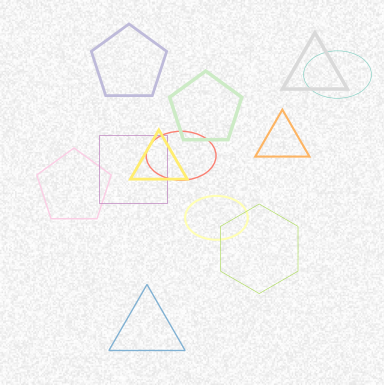[{"shape": "oval", "thickness": 0.5, "radius": 0.44, "center": [0.877, 0.806]}, {"shape": "oval", "thickness": 1.5, "radius": 0.41, "center": [0.562, 0.434]}, {"shape": "pentagon", "thickness": 2, "radius": 0.51, "center": [0.335, 0.835]}, {"shape": "oval", "thickness": 1, "radius": 0.45, "center": [0.47, 0.596]}, {"shape": "triangle", "thickness": 1, "radius": 0.57, "center": [0.382, 0.147]}, {"shape": "triangle", "thickness": 1.5, "radius": 0.41, "center": [0.733, 0.634]}, {"shape": "hexagon", "thickness": 0.5, "radius": 0.58, "center": [0.673, 0.354]}, {"shape": "pentagon", "thickness": 1, "radius": 0.51, "center": [0.192, 0.514]}, {"shape": "triangle", "thickness": 2.5, "radius": 0.49, "center": [0.818, 0.817]}, {"shape": "square", "thickness": 0.5, "radius": 0.44, "center": [0.345, 0.561]}, {"shape": "pentagon", "thickness": 2.5, "radius": 0.49, "center": [0.534, 0.717]}, {"shape": "triangle", "thickness": 2, "radius": 0.43, "center": [0.413, 0.577]}]